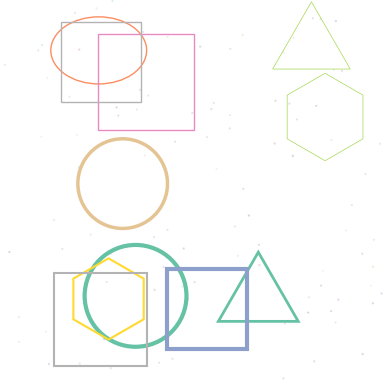[{"shape": "triangle", "thickness": 2, "radius": 0.6, "center": [0.671, 0.225]}, {"shape": "circle", "thickness": 3, "radius": 0.66, "center": [0.352, 0.232]}, {"shape": "oval", "thickness": 1, "radius": 0.62, "center": [0.256, 0.869]}, {"shape": "square", "thickness": 3, "radius": 0.52, "center": [0.538, 0.198]}, {"shape": "square", "thickness": 1, "radius": 0.63, "center": [0.379, 0.787]}, {"shape": "triangle", "thickness": 0.5, "radius": 0.58, "center": [0.809, 0.879]}, {"shape": "hexagon", "thickness": 0.5, "radius": 0.57, "center": [0.844, 0.696]}, {"shape": "hexagon", "thickness": 1.5, "radius": 0.53, "center": [0.282, 0.224]}, {"shape": "circle", "thickness": 2.5, "radius": 0.58, "center": [0.319, 0.523]}, {"shape": "square", "thickness": 1.5, "radius": 0.6, "center": [0.261, 0.169]}, {"shape": "square", "thickness": 1, "radius": 0.52, "center": [0.263, 0.839]}]